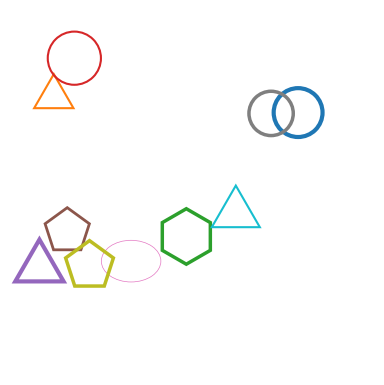[{"shape": "circle", "thickness": 3, "radius": 0.32, "center": [0.774, 0.708]}, {"shape": "triangle", "thickness": 1.5, "radius": 0.29, "center": [0.14, 0.749]}, {"shape": "hexagon", "thickness": 2.5, "radius": 0.36, "center": [0.484, 0.386]}, {"shape": "circle", "thickness": 1.5, "radius": 0.35, "center": [0.193, 0.849]}, {"shape": "triangle", "thickness": 3, "radius": 0.36, "center": [0.102, 0.305]}, {"shape": "pentagon", "thickness": 2, "radius": 0.3, "center": [0.175, 0.4]}, {"shape": "oval", "thickness": 0.5, "radius": 0.39, "center": [0.341, 0.322]}, {"shape": "circle", "thickness": 2.5, "radius": 0.29, "center": [0.704, 0.705]}, {"shape": "pentagon", "thickness": 2.5, "radius": 0.33, "center": [0.232, 0.31]}, {"shape": "triangle", "thickness": 1.5, "radius": 0.36, "center": [0.612, 0.446]}]